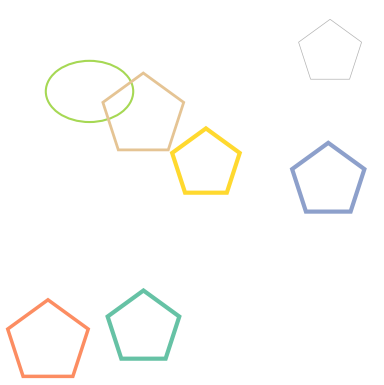[{"shape": "pentagon", "thickness": 3, "radius": 0.49, "center": [0.373, 0.148]}, {"shape": "pentagon", "thickness": 2.5, "radius": 0.55, "center": [0.125, 0.111]}, {"shape": "pentagon", "thickness": 3, "radius": 0.49, "center": [0.853, 0.53]}, {"shape": "oval", "thickness": 1.5, "radius": 0.57, "center": [0.232, 0.763]}, {"shape": "pentagon", "thickness": 3, "radius": 0.46, "center": [0.535, 0.574]}, {"shape": "pentagon", "thickness": 2, "radius": 0.55, "center": [0.372, 0.7]}, {"shape": "pentagon", "thickness": 0.5, "radius": 0.43, "center": [0.857, 0.864]}]